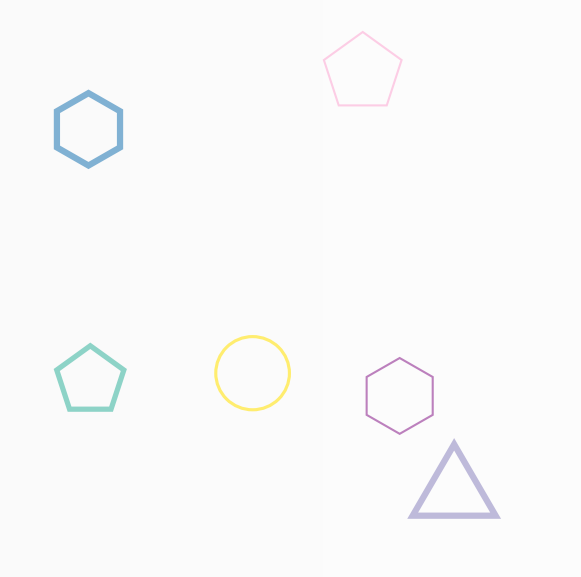[{"shape": "pentagon", "thickness": 2.5, "radius": 0.3, "center": [0.155, 0.34]}, {"shape": "triangle", "thickness": 3, "radius": 0.41, "center": [0.781, 0.147]}, {"shape": "hexagon", "thickness": 3, "radius": 0.31, "center": [0.152, 0.775]}, {"shape": "pentagon", "thickness": 1, "radius": 0.35, "center": [0.624, 0.873]}, {"shape": "hexagon", "thickness": 1, "radius": 0.33, "center": [0.688, 0.314]}, {"shape": "circle", "thickness": 1.5, "radius": 0.32, "center": [0.435, 0.353]}]